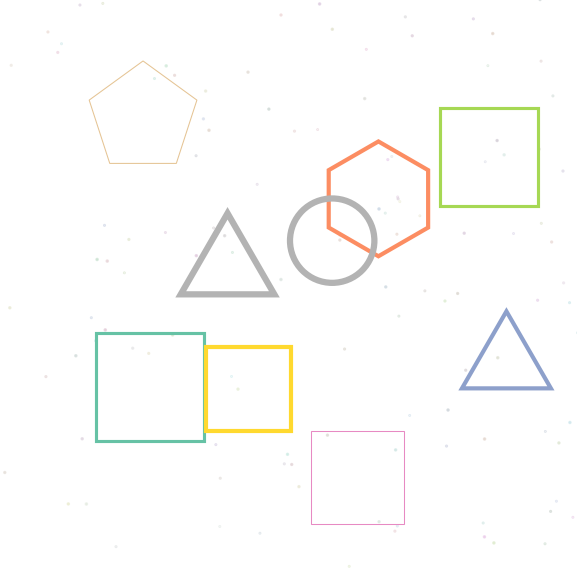[{"shape": "square", "thickness": 1.5, "radius": 0.47, "center": [0.259, 0.329]}, {"shape": "hexagon", "thickness": 2, "radius": 0.5, "center": [0.655, 0.655]}, {"shape": "triangle", "thickness": 2, "radius": 0.44, "center": [0.877, 0.371]}, {"shape": "square", "thickness": 0.5, "radius": 0.4, "center": [0.619, 0.172]}, {"shape": "square", "thickness": 1.5, "radius": 0.43, "center": [0.847, 0.727]}, {"shape": "square", "thickness": 2, "radius": 0.37, "center": [0.431, 0.326]}, {"shape": "pentagon", "thickness": 0.5, "radius": 0.49, "center": [0.248, 0.796]}, {"shape": "circle", "thickness": 3, "radius": 0.37, "center": [0.575, 0.582]}, {"shape": "triangle", "thickness": 3, "radius": 0.47, "center": [0.394, 0.536]}]